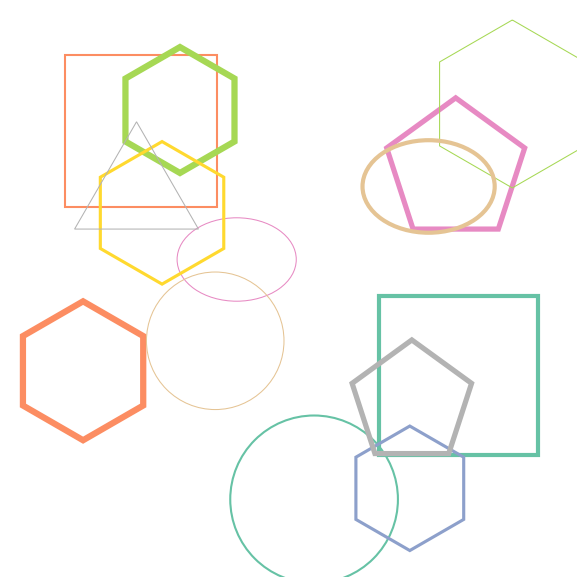[{"shape": "square", "thickness": 2, "radius": 0.69, "center": [0.793, 0.349]}, {"shape": "circle", "thickness": 1, "radius": 0.73, "center": [0.544, 0.134]}, {"shape": "hexagon", "thickness": 3, "radius": 0.6, "center": [0.144, 0.357]}, {"shape": "square", "thickness": 1, "radius": 0.66, "center": [0.244, 0.773]}, {"shape": "hexagon", "thickness": 1.5, "radius": 0.54, "center": [0.71, 0.154]}, {"shape": "pentagon", "thickness": 2.5, "radius": 0.63, "center": [0.789, 0.704]}, {"shape": "oval", "thickness": 0.5, "radius": 0.52, "center": [0.41, 0.55]}, {"shape": "hexagon", "thickness": 0.5, "radius": 0.73, "center": [0.887, 0.819]}, {"shape": "hexagon", "thickness": 3, "radius": 0.55, "center": [0.312, 0.809]}, {"shape": "hexagon", "thickness": 1.5, "radius": 0.62, "center": [0.281, 0.631]}, {"shape": "oval", "thickness": 2, "radius": 0.57, "center": [0.742, 0.676]}, {"shape": "circle", "thickness": 0.5, "radius": 0.6, "center": [0.373, 0.409]}, {"shape": "pentagon", "thickness": 2.5, "radius": 0.54, "center": [0.713, 0.302]}, {"shape": "triangle", "thickness": 0.5, "radius": 0.62, "center": [0.236, 0.664]}]